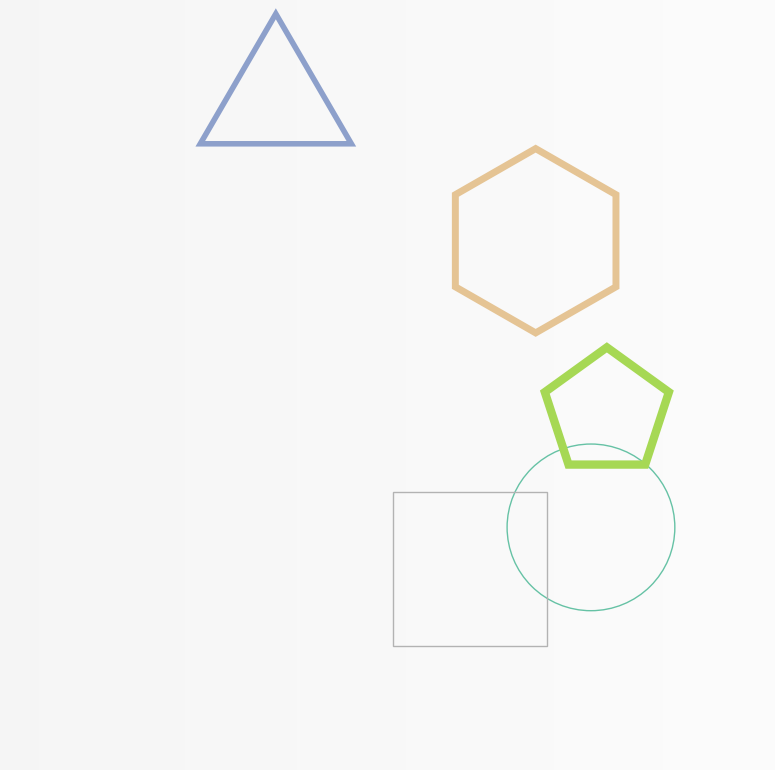[{"shape": "circle", "thickness": 0.5, "radius": 0.54, "center": [0.763, 0.315]}, {"shape": "triangle", "thickness": 2, "radius": 0.56, "center": [0.356, 0.87]}, {"shape": "pentagon", "thickness": 3, "radius": 0.42, "center": [0.783, 0.465]}, {"shape": "hexagon", "thickness": 2.5, "radius": 0.6, "center": [0.691, 0.687]}, {"shape": "square", "thickness": 0.5, "radius": 0.5, "center": [0.607, 0.261]}]